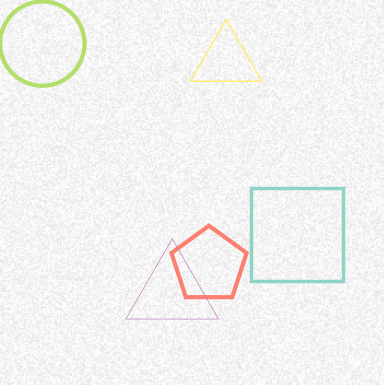[{"shape": "square", "thickness": 2.5, "radius": 0.6, "center": [0.772, 0.39]}, {"shape": "pentagon", "thickness": 3, "radius": 0.51, "center": [0.543, 0.311]}, {"shape": "circle", "thickness": 3, "radius": 0.55, "center": [0.11, 0.887]}, {"shape": "triangle", "thickness": 0.5, "radius": 0.7, "center": [0.447, 0.241]}, {"shape": "triangle", "thickness": 1, "radius": 0.54, "center": [0.587, 0.843]}]